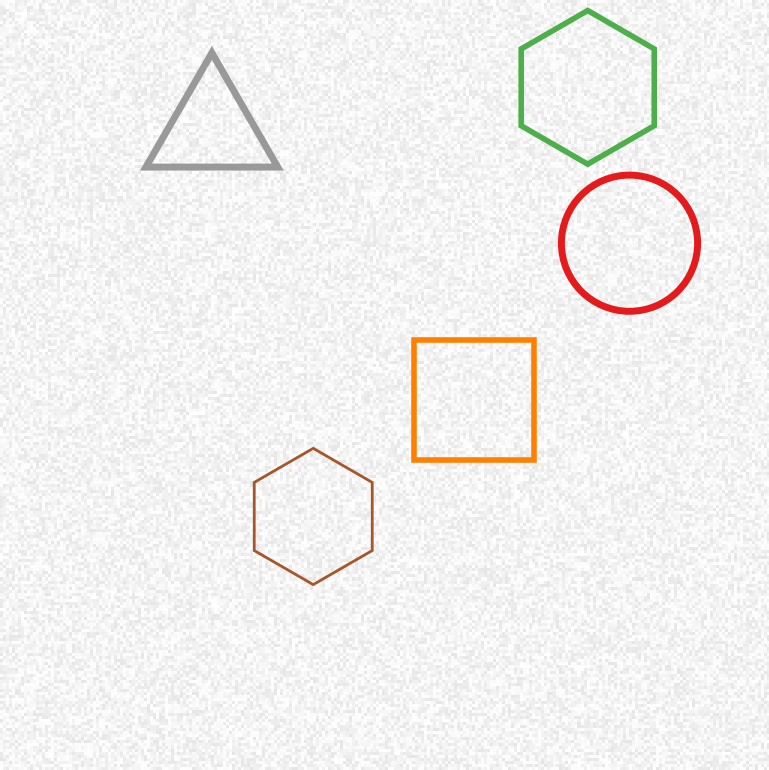[{"shape": "circle", "thickness": 2.5, "radius": 0.44, "center": [0.818, 0.684]}, {"shape": "hexagon", "thickness": 2, "radius": 0.5, "center": [0.763, 0.887]}, {"shape": "square", "thickness": 2, "radius": 0.39, "center": [0.615, 0.481]}, {"shape": "hexagon", "thickness": 1, "radius": 0.44, "center": [0.407, 0.329]}, {"shape": "triangle", "thickness": 2.5, "radius": 0.49, "center": [0.275, 0.832]}]